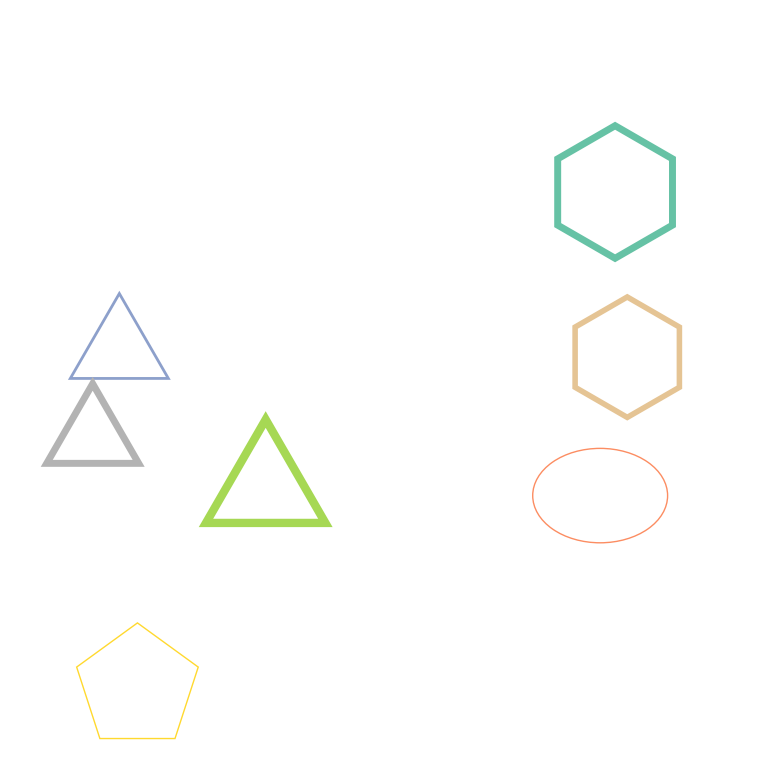[{"shape": "hexagon", "thickness": 2.5, "radius": 0.43, "center": [0.799, 0.751]}, {"shape": "oval", "thickness": 0.5, "radius": 0.44, "center": [0.779, 0.356]}, {"shape": "triangle", "thickness": 1, "radius": 0.37, "center": [0.155, 0.545]}, {"shape": "triangle", "thickness": 3, "radius": 0.45, "center": [0.345, 0.366]}, {"shape": "pentagon", "thickness": 0.5, "radius": 0.42, "center": [0.178, 0.108]}, {"shape": "hexagon", "thickness": 2, "radius": 0.39, "center": [0.815, 0.536]}, {"shape": "triangle", "thickness": 2.5, "radius": 0.34, "center": [0.12, 0.433]}]